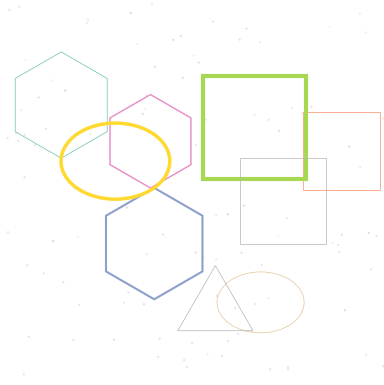[{"shape": "hexagon", "thickness": 0.5, "radius": 0.69, "center": [0.159, 0.727]}, {"shape": "square", "thickness": 0.5, "radius": 0.5, "center": [0.886, 0.608]}, {"shape": "hexagon", "thickness": 1.5, "radius": 0.72, "center": [0.401, 0.367]}, {"shape": "hexagon", "thickness": 1, "radius": 0.61, "center": [0.391, 0.633]}, {"shape": "square", "thickness": 3, "radius": 0.67, "center": [0.661, 0.669]}, {"shape": "oval", "thickness": 2.5, "radius": 0.71, "center": [0.3, 0.581]}, {"shape": "oval", "thickness": 0.5, "radius": 0.57, "center": [0.677, 0.215]}, {"shape": "triangle", "thickness": 0.5, "radius": 0.56, "center": [0.559, 0.197]}, {"shape": "square", "thickness": 0.5, "radius": 0.56, "center": [0.736, 0.478]}]